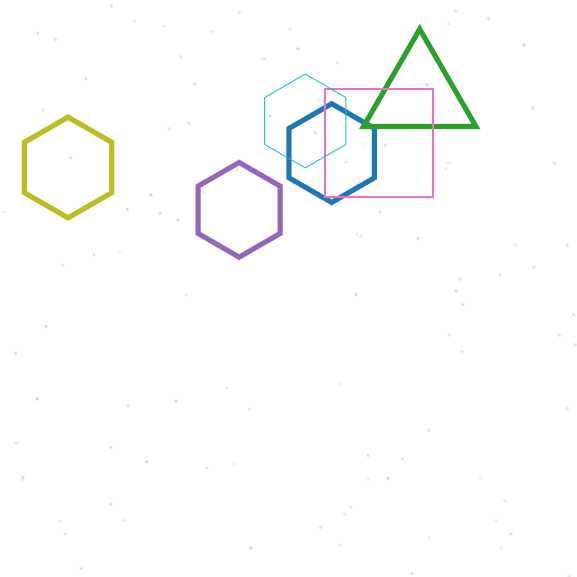[{"shape": "hexagon", "thickness": 2.5, "radius": 0.43, "center": [0.574, 0.734]}, {"shape": "triangle", "thickness": 2.5, "radius": 0.56, "center": [0.727, 0.836]}, {"shape": "hexagon", "thickness": 2.5, "radius": 0.41, "center": [0.414, 0.636]}, {"shape": "square", "thickness": 1, "radius": 0.47, "center": [0.656, 0.752]}, {"shape": "hexagon", "thickness": 2.5, "radius": 0.44, "center": [0.118, 0.709]}, {"shape": "hexagon", "thickness": 0.5, "radius": 0.41, "center": [0.529, 0.79]}]